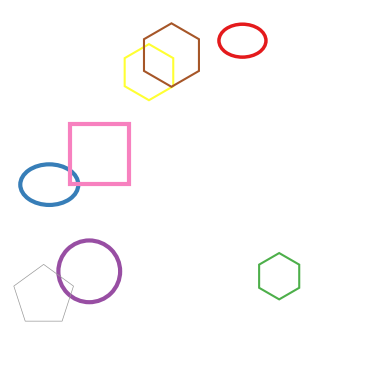[{"shape": "oval", "thickness": 2.5, "radius": 0.31, "center": [0.63, 0.894]}, {"shape": "oval", "thickness": 3, "radius": 0.38, "center": [0.128, 0.52]}, {"shape": "hexagon", "thickness": 1.5, "radius": 0.3, "center": [0.725, 0.283]}, {"shape": "circle", "thickness": 3, "radius": 0.4, "center": [0.232, 0.295]}, {"shape": "hexagon", "thickness": 1.5, "radius": 0.36, "center": [0.387, 0.813]}, {"shape": "hexagon", "thickness": 1.5, "radius": 0.41, "center": [0.445, 0.857]}, {"shape": "square", "thickness": 3, "radius": 0.38, "center": [0.259, 0.6]}, {"shape": "pentagon", "thickness": 0.5, "radius": 0.41, "center": [0.113, 0.232]}]